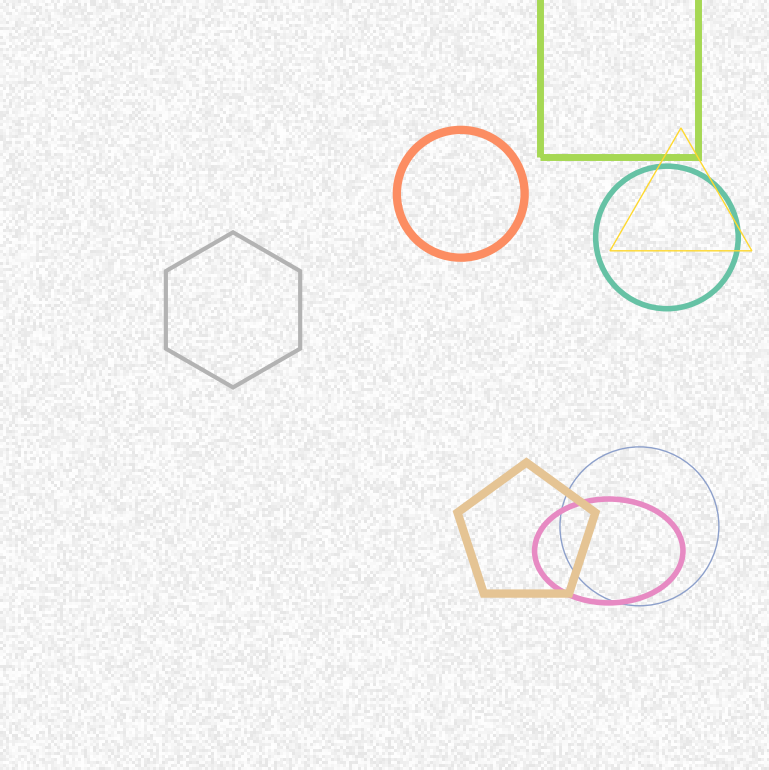[{"shape": "circle", "thickness": 2, "radius": 0.46, "center": [0.866, 0.692]}, {"shape": "circle", "thickness": 3, "radius": 0.41, "center": [0.598, 0.748]}, {"shape": "circle", "thickness": 0.5, "radius": 0.52, "center": [0.83, 0.316]}, {"shape": "oval", "thickness": 2, "radius": 0.48, "center": [0.791, 0.284]}, {"shape": "square", "thickness": 2.5, "radius": 0.51, "center": [0.803, 0.899]}, {"shape": "triangle", "thickness": 0.5, "radius": 0.53, "center": [0.884, 0.727]}, {"shape": "pentagon", "thickness": 3, "radius": 0.47, "center": [0.684, 0.305]}, {"shape": "hexagon", "thickness": 1.5, "radius": 0.5, "center": [0.303, 0.598]}]